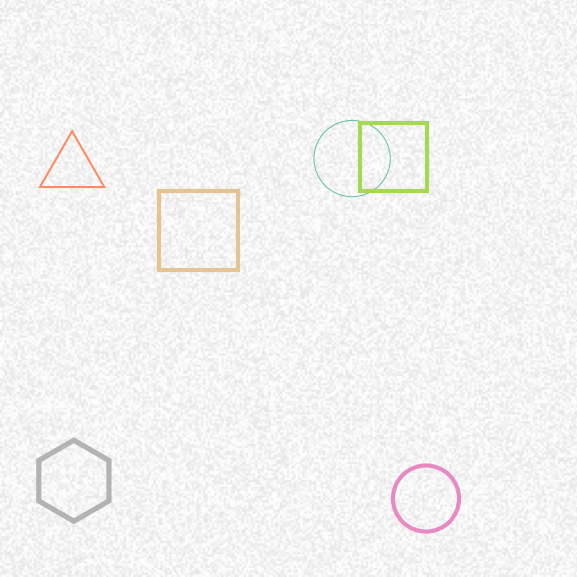[{"shape": "circle", "thickness": 0.5, "radius": 0.33, "center": [0.61, 0.725]}, {"shape": "triangle", "thickness": 1, "radius": 0.32, "center": [0.125, 0.707]}, {"shape": "circle", "thickness": 2, "radius": 0.29, "center": [0.738, 0.136]}, {"shape": "square", "thickness": 2, "radius": 0.29, "center": [0.681, 0.727]}, {"shape": "square", "thickness": 2, "radius": 0.34, "center": [0.344, 0.599]}, {"shape": "hexagon", "thickness": 2.5, "radius": 0.35, "center": [0.128, 0.167]}]